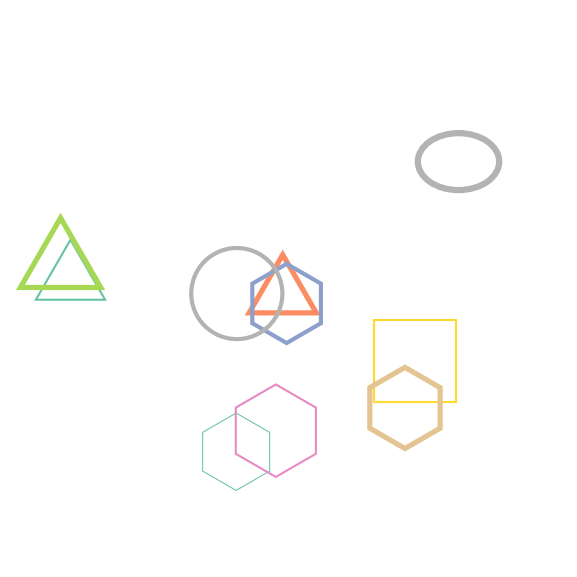[{"shape": "hexagon", "thickness": 0.5, "radius": 0.34, "center": [0.409, 0.217]}, {"shape": "triangle", "thickness": 1, "radius": 0.35, "center": [0.122, 0.515]}, {"shape": "triangle", "thickness": 2.5, "radius": 0.34, "center": [0.49, 0.491]}, {"shape": "hexagon", "thickness": 2, "radius": 0.34, "center": [0.496, 0.474]}, {"shape": "hexagon", "thickness": 1, "radius": 0.4, "center": [0.478, 0.253]}, {"shape": "triangle", "thickness": 2.5, "radius": 0.4, "center": [0.105, 0.542]}, {"shape": "square", "thickness": 1, "radius": 0.36, "center": [0.719, 0.374]}, {"shape": "hexagon", "thickness": 2.5, "radius": 0.35, "center": [0.701, 0.293]}, {"shape": "circle", "thickness": 2, "radius": 0.39, "center": [0.41, 0.491]}, {"shape": "oval", "thickness": 3, "radius": 0.35, "center": [0.794, 0.719]}]